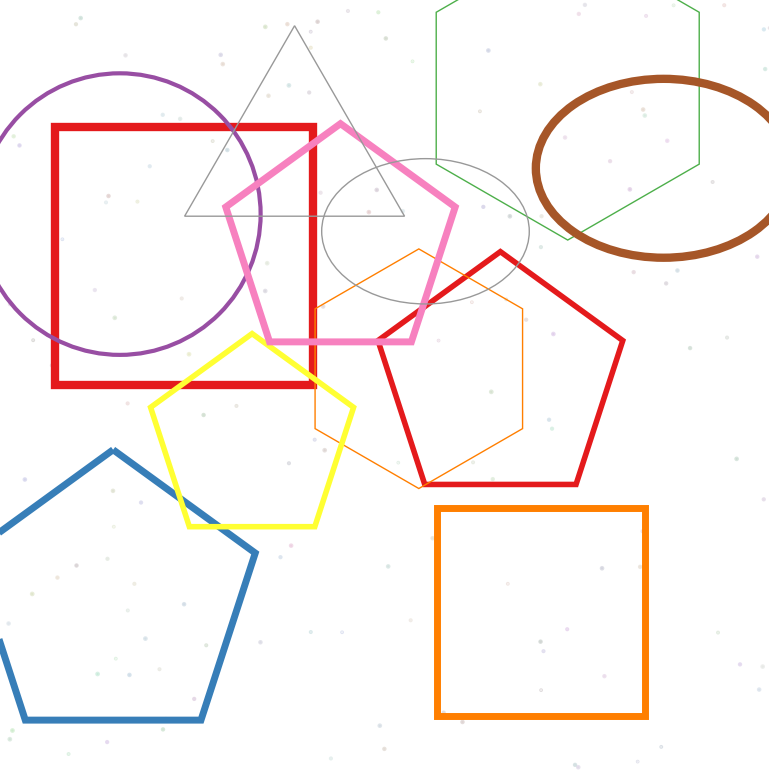[{"shape": "square", "thickness": 3, "radius": 0.84, "center": [0.239, 0.668]}, {"shape": "pentagon", "thickness": 2, "radius": 0.84, "center": [0.65, 0.506]}, {"shape": "pentagon", "thickness": 2.5, "radius": 0.97, "center": [0.147, 0.222]}, {"shape": "hexagon", "thickness": 0.5, "radius": 0.99, "center": [0.737, 0.885]}, {"shape": "circle", "thickness": 1.5, "radius": 0.91, "center": [0.156, 0.722]}, {"shape": "hexagon", "thickness": 0.5, "radius": 0.78, "center": [0.544, 0.521]}, {"shape": "square", "thickness": 2.5, "radius": 0.68, "center": [0.702, 0.205]}, {"shape": "pentagon", "thickness": 2, "radius": 0.69, "center": [0.327, 0.428]}, {"shape": "oval", "thickness": 3, "radius": 0.83, "center": [0.862, 0.781]}, {"shape": "pentagon", "thickness": 2.5, "radius": 0.78, "center": [0.442, 0.683]}, {"shape": "triangle", "thickness": 0.5, "radius": 0.82, "center": [0.383, 0.802]}, {"shape": "oval", "thickness": 0.5, "radius": 0.67, "center": [0.553, 0.7]}]